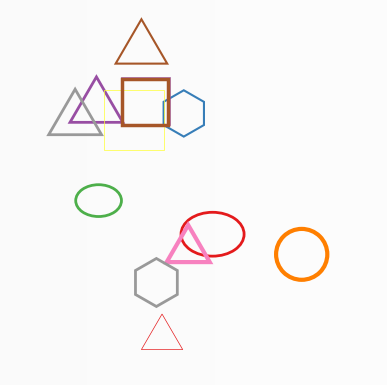[{"shape": "triangle", "thickness": 0.5, "radius": 0.31, "center": [0.418, 0.123]}, {"shape": "oval", "thickness": 2, "radius": 0.41, "center": [0.549, 0.392]}, {"shape": "hexagon", "thickness": 1.5, "radius": 0.3, "center": [0.474, 0.705]}, {"shape": "oval", "thickness": 2, "radius": 0.3, "center": [0.254, 0.479]}, {"shape": "square", "thickness": 0.5, "radius": 0.31, "center": [0.376, 0.738]}, {"shape": "triangle", "thickness": 2, "radius": 0.39, "center": [0.249, 0.722]}, {"shape": "circle", "thickness": 3, "radius": 0.33, "center": [0.779, 0.339]}, {"shape": "square", "thickness": 0.5, "radius": 0.39, "center": [0.346, 0.689]}, {"shape": "square", "thickness": 2.5, "radius": 0.3, "center": [0.374, 0.735]}, {"shape": "triangle", "thickness": 1.5, "radius": 0.38, "center": [0.365, 0.873]}, {"shape": "triangle", "thickness": 3, "radius": 0.32, "center": [0.486, 0.351]}, {"shape": "hexagon", "thickness": 2, "radius": 0.31, "center": [0.404, 0.266]}, {"shape": "triangle", "thickness": 2, "radius": 0.39, "center": [0.194, 0.689]}]